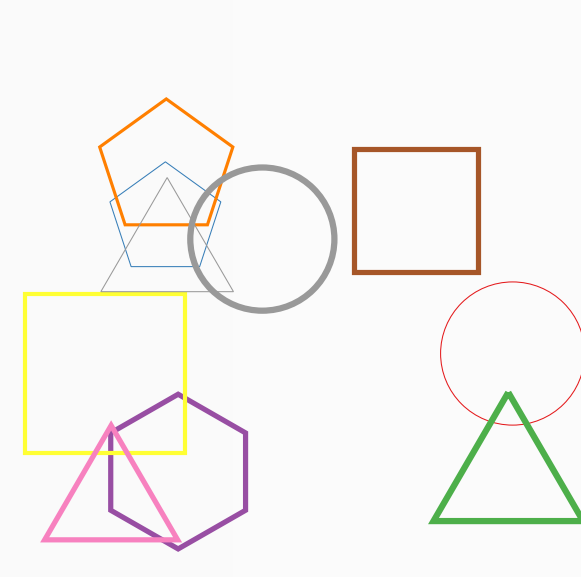[{"shape": "circle", "thickness": 0.5, "radius": 0.62, "center": [0.882, 0.387]}, {"shape": "pentagon", "thickness": 0.5, "radius": 0.5, "center": [0.285, 0.619]}, {"shape": "triangle", "thickness": 3, "radius": 0.74, "center": [0.874, 0.171]}, {"shape": "hexagon", "thickness": 2.5, "radius": 0.67, "center": [0.306, 0.183]}, {"shape": "pentagon", "thickness": 1.5, "radius": 0.6, "center": [0.286, 0.707]}, {"shape": "square", "thickness": 2, "radius": 0.69, "center": [0.181, 0.353]}, {"shape": "square", "thickness": 2.5, "radius": 0.53, "center": [0.715, 0.634]}, {"shape": "triangle", "thickness": 2.5, "radius": 0.66, "center": [0.191, 0.13]}, {"shape": "circle", "thickness": 3, "radius": 0.62, "center": [0.451, 0.585]}, {"shape": "triangle", "thickness": 0.5, "radius": 0.66, "center": [0.288, 0.56]}]